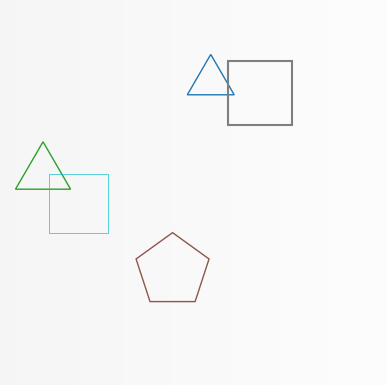[{"shape": "triangle", "thickness": 1, "radius": 0.35, "center": [0.544, 0.789]}, {"shape": "triangle", "thickness": 1, "radius": 0.41, "center": [0.111, 0.55]}, {"shape": "pentagon", "thickness": 1, "radius": 0.5, "center": [0.445, 0.297]}, {"shape": "square", "thickness": 1.5, "radius": 0.41, "center": [0.671, 0.758]}, {"shape": "square", "thickness": 0.5, "radius": 0.38, "center": [0.203, 0.471]}]